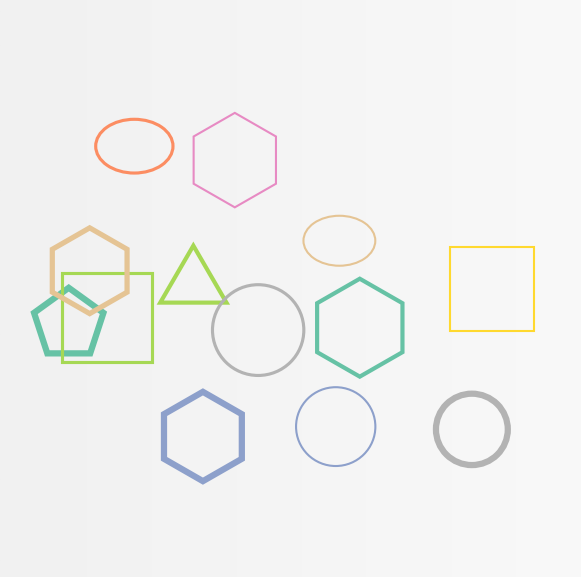[{"shape": "hexagon", "thickness": 2, "radius": 0.42, "center": [0.619, 0.432]}, {"shape": "pentagon", "thickness": 3, "radius": 0.31, "center": [0.118, 0.438]}, {"shape": "oval", "thickness": 1.5, "radius": 0.33, "center": [0.231, 0.746]}, {"shape": "circle", "thickness": 1, "radius": 0.34, "center": [0.578, 0.26]}, {"shape": "hexagon", "thickness": 3, "radius": 0.39, "center": [0.349, 0.243]}, {"shape": "hexagon", "thickness": 1, "radius": 0.41, "center": [0.404, 0.722]}, {"shape": "triangle", "thickness": 2, "radius": 0.33, "center": [0.333, 0.508]}, {"shape": "square", "thickness": 1.5, "radius": 0.39, "center": [0.184, 0.45]}, {"shape": "square", "thickness": 1, "radius": 0.36, "center": [0.846, 0.499]}, {"shape": "hexagon", "thickness": 2.5, "radius": 0.37, "center": [0.154, 0.53]}, {"shape": "oval", "thickness": 1, "radius": 0.31, "center": [0.584, 0.582]}, {"shape": "circle", "thickness": 3, "radius": 0.31, "center": [0.812, 0.256]}, {"shape": "circle", "thickness": 1.5, "radius": 0.39, "center": [0.444, 0.428]}]